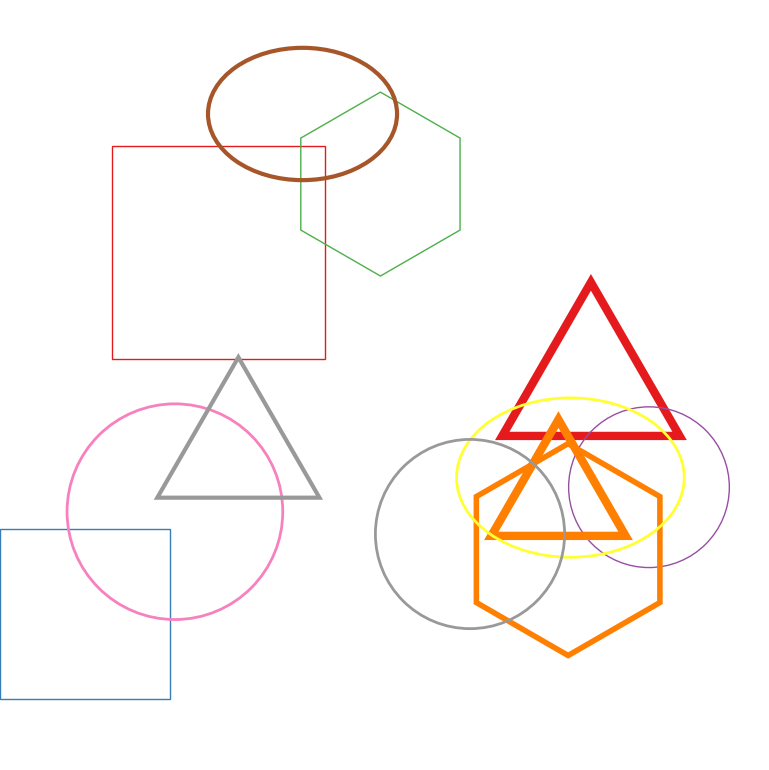[{"shape": "square", "thickness": 0.5, "radius": 0.69, "center": [0.284, 0.672]}, {"shape": "triangle", "thickness": 3, "radius": 0.66, "center": [0.767, 0.5]}, {"shape": "square", "thickness": 0.5, "radius": 0.55, "center": [0.11, 0.203]}, {"shape": "hexagon", "thickness": 0.5, "radius": 0.6, "center": [0.494, 0.761]}, {"shape": "circle", "thickness": 0.5, "radius": 0.52, "center": [0.843, 0.367]}, {"shape": "triangle", "thickness": 3, "radius": 0.5, "center": [0.725, 0.354]}, {"shape": "hexagon", "thickness": 2, "radius": 0.69, "center": [0.738, 0.286]}, {"shape": "oval", "thickness": 1, "radius": 0.74, "center": [0.741, 0.38]}, {"shape": "oval", "thickness": 1.5, "radius": 0.61, "center": [0.393, 0.852]}, {"shape": "circle", "thickness": 1, "radius": 0.7, "center": [0.227, 0.335]}, {"shape": "triangle", "thickness": 1.5, "radius": 0.61, "center": [0.31, 0.414]}, {"shape": "circle", "thickness": 1, "radius": 0.61, "center": [0.61, 0.306]}]